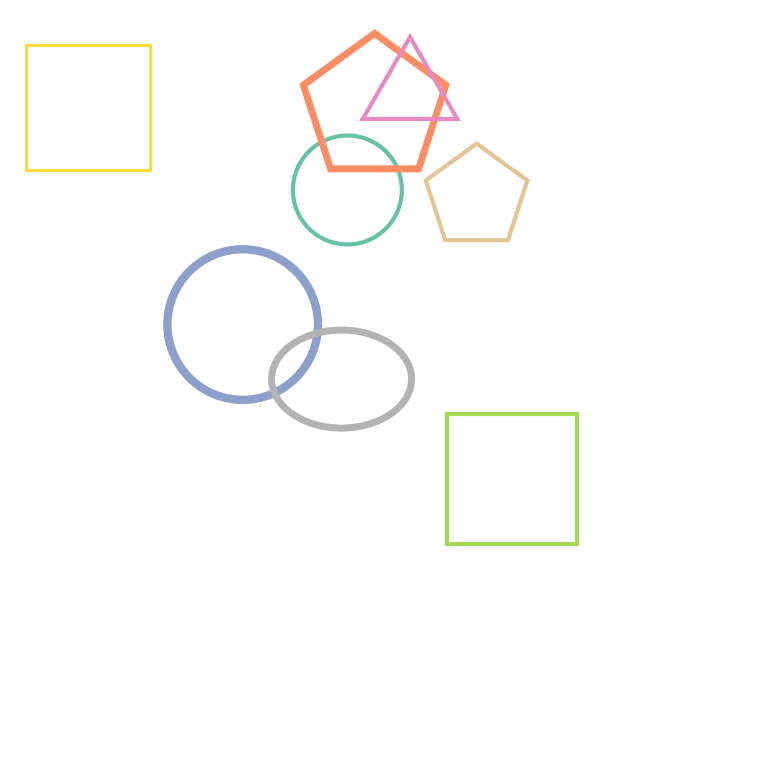[{"shape": "circle", "thickness": 1.5, "radius": 0.35, "center": [0.451, 0.753]}, {"shape": "pentagon", "thickness": 2.5, "radius": 0.49, "center": [0.486, 0.859]}, {"shape": "circle", "thickness": 3, "radius": 0.49, "center": [0.315, 0.578]}, {"shape": "triangle", "thickness": 1.5, "radius": 0.35, "center": [0.533, 0.881]}, {"shape": "square", "thickness": 1.5, "radius": 0.42, "center": [0.665, 0.378]}, {"shape": "square", "thickness": 1, "radius": 0.4, "center": [0.114, 0.86]}, {"shape": "pentagon", "thickness": 1.5, "radius": 0.35, "center": [0.619, 0.744]}, {"shape": "oval", "thickness": 2.5, "radius": 0.45, "center": [0.444, 0.508]}]